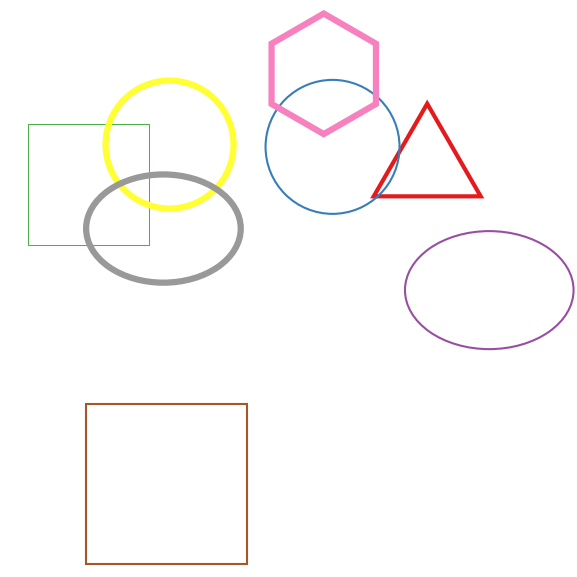[{"shape": "triangle", "thickness": 2, "radius": 0.53, "center": [0.74, 0.713]}, {"shape": "circle", "thickness": 1, "radius": 0.58, "center": [0.576, 0.745]}, {"shape": "square", "thickness": 0.5, "radius": 0.52, "center": [0.153, 0.68]}, {"shape": "oval", "thickness": 1, "radius": 0.73, "center": [0.847, 0.497]}, {"shape": "circle", "thickness": 3, "radius": 0.55, "center": [0.294, 0.749]}, {"shape": "square", "thickness": 1, "radius": 0.69, "center": [0.289, 0.161]}, {"shape": "hexagon", "thickness": 3, "radius": 0.52, "center": [0.561, 0.871]}, {"shape": "oval", "thickness": 3, "radius": 0.67, "center": [0.283, 0.603]}]